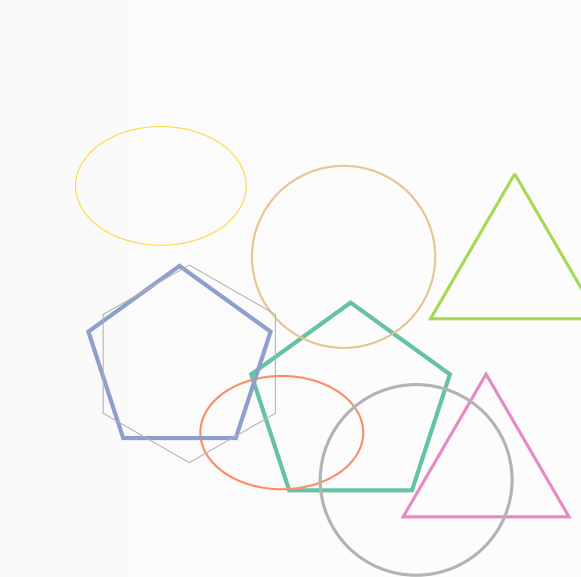[{"shape": "pentagon", "thickness": 2, "radius": 0.9, "center": [0.603, 0.295]}, {"shape": "oval", "thickness": 1, "radius": 0.7, "center": [0.485, 0.25]}, {"shape": "pentagon", "thickness": 2, "radius": 0.82, "center": [0.309, 0.374]}, {"shape": "triangle", "thickness": 1.5, "radius": 0.82, "center": [0.836, 0.187]}, {"shape": "triangle", "thickness": 1.5, "radius": 0.84, "center": [0.886, 0.531]}, {"shape": "oval", "thickness": 0.5, "radius": 0.73, "center": [0.277, 0.677]}, {"shape": "circle", "thickness": 1, "radius": 0.79, "center": [0.591, 0.554]}, {"shape": "hexagon", "thickness": 0.5, "radius": 0.86, "center": [0.326, 0.369]}, {"shape": "circle", "thickness": 1.5, "radius": 0.83, "center": [0.716, 0.168]}]